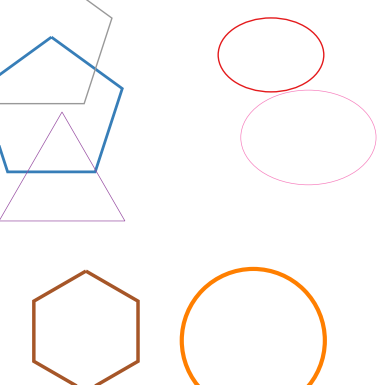[{"shape": "oval", "thickness": 1, "radius": 0.69, "center": [0.704, 0.857]}, {"shape": "pentagon", "thickness": 2, "radius": 0.97, "center": [0.134, 0.71]}, {"shape": "triangle", "thickness": 0.5, "radius": 0.94, "center": [0.161, 0.52]}, {"shape": "circle", "thickness": 3, "radius": 0.93, "center": [0.658, 0.116]}, {"shape": "hexagon", "thickness": 2.5, "radius": 0.78, "center": [0.223, 0.14]}, {"shape": "oval", "thickness": 0.5, "radius": 0.88, "center": [0.801, 0.643]}, {"shape": "pentagon", "thickness": 1, "radius": 0.99, "center": [0.102, 0.892]}]